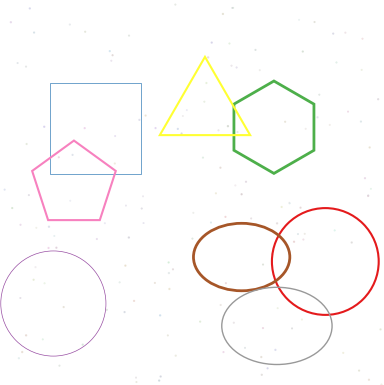[{"shape": "circle", "thickness": 1.5, "radius": 0.69, "center": [0.845, 0.321]}, {"shape": "square", "thickness": 0.5, "radius": 0.59, "center": [0.248, 0.665]}, {"shape": "hexagon", "thickness": 2, "radius": 0.6, "center": [0.712, 0.67]}, {"shape": "circle", "thickness": 0.5, "radius": 0.68, "center": [0.139, 0.212]}, {"shape": "triangle", "thickness": 1.5, "radius": 0.68, "center": [0.532, 0.717]}, {"shape": "oval", "thickness": 2, "radius": 0.63, "center": [0.628, 0.332]}, {"shape": "pentagon", "thickness": 1.5, "radius": 0.57, "center": [0.192, 0.521]}, {"shape": "oval", "thickness": 1, "radius": 0.72, "center": [0.719, 0.154]}]